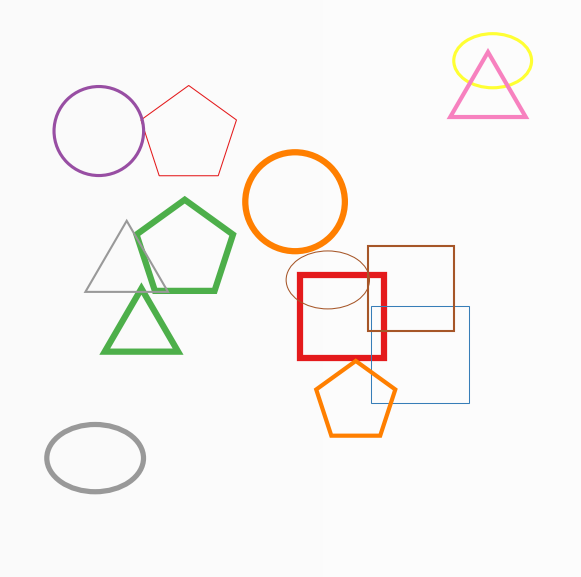[{"shape": "pentagon", "thickness": 0.5, "radius": 0.43, "center": [0.325, 0.765]}, {"shape": "square", "thickness": 3, "radius": 0.36, "center": [0.588, 0.45]}, {"shape": "square", "thickness": 0.5, "radius": 0.42, "center": [0.723, 0.386]}, {"shape": "pentagon", "thickness": 3, "radius": 0.44, "center": [0.318, 0.566]}, {"shape": "triangle", "thickness": 3, "radius": 0.36, "center": [0.243, 0.427]}, {"shape": "circle", "thickness": 1.5, "radius": 0.39, "center": [0.17, 0.772]}, {"shape": "pentagon", "thickness": 2, "radius": 0.36, "center": [0.612, 0.303]}, {"shape": "circle", "thickness": 3, "radius": 0.43, "center": [0.508, 0.65]}, {"shape": "oval", "thickness": 1.5, "radius": 0.33, "center": [0.848, 0.894]}, {"shape": "square", "thickness": 1, "radius": 0.37, "center": [0.707, 0.5]}, {"shape": "oval", "thickness": 0.5, "radius": 0.36, "center": [0.564, 0.514]}, {"shape": "triangle", "thickness": 2, "radius": 0.37, "center": [0.84, 0.834]}, {"shape": "triangle", "thickness": 1, "radius": 0.41, "center": [0.218, 0.535]}, {"shape": "oval", "thickness": 2.5, "radius": 0.42, "center": [0.164, 0.206]}]